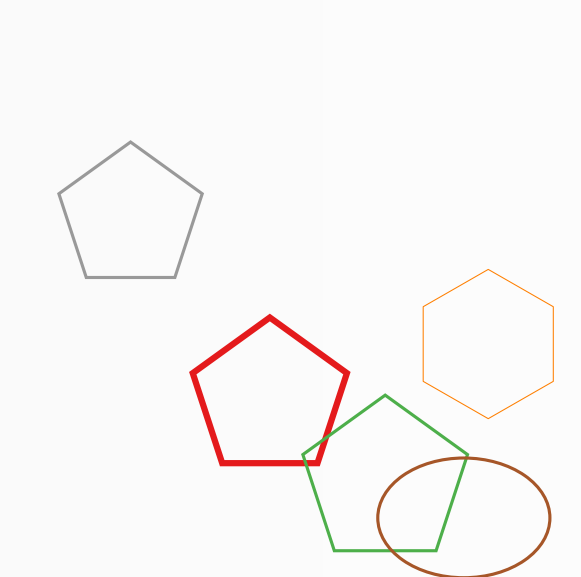[{"shape": "pentagon", "thickness": 3, "radius": 0.7, "center": [0.464, 0.31]}, {"shape": "pentagon", "thickness": 1.5, "radius": 0.74, "center": [0.663, 0.166]}, {"shape": "hexagon", "thickness": 0.5, "radius": 0.65, "center": [0.84, 0.403]}, {"shape": "oval", "thickness": 1.5, "radius": 0.74, "center": [0.798, 0.102]}, {"shape": "pentagon", "thickness": 1.5, "radius": 0.65, "center": [0.225, 0.624]}]